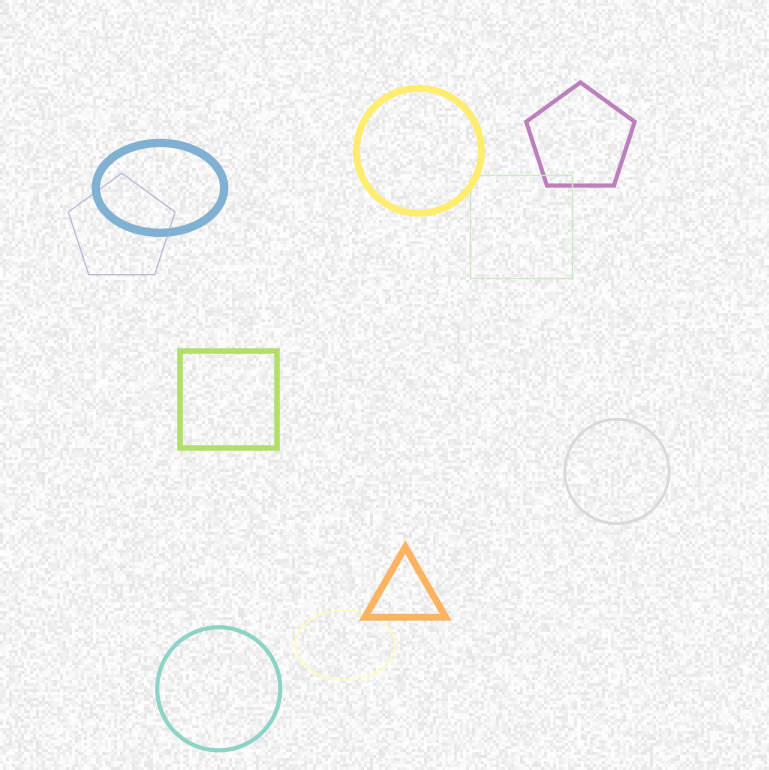[{"shape": "circle", "thickness": 1.5, "radius": 0.4, "center": [0.284, 0.105]}, {"shape": "oval", "thickness": 0.5, "radius": 0.32, "center": [0.448, 0.162]}, {"shape": "pentagon", "thickness": 0.5, "radius": 0.36, "center": [0.158, 0.702]}, {"shape": "oval", "thickness": 3, "radius": 0.42, "center": [0.208, 0.756]}, {"shape": "triangle", "thickness": 2.5, "radius": 0.3, "center": [0.526, 0.229]}, {"shape": "square", "thickness": 2, "radius": 0.32, "center": [0.297, 0.481]}, {"shape": "circle", "thickness": 1, "radius": 0.34, "center": [0.801, 0.388]}, {"shape": "pentagon", "thickness": 1.5, "radius": 0.37, "center": [0.754, 0.819]}, {"shape": "square", "thickness": 0.5, "radius": 0.33, "center": [0.677, 0.706]}, {"shape": "circle", "thickness": 2.5, "radius": 0.41, "center": [0.544, 0.804]}]